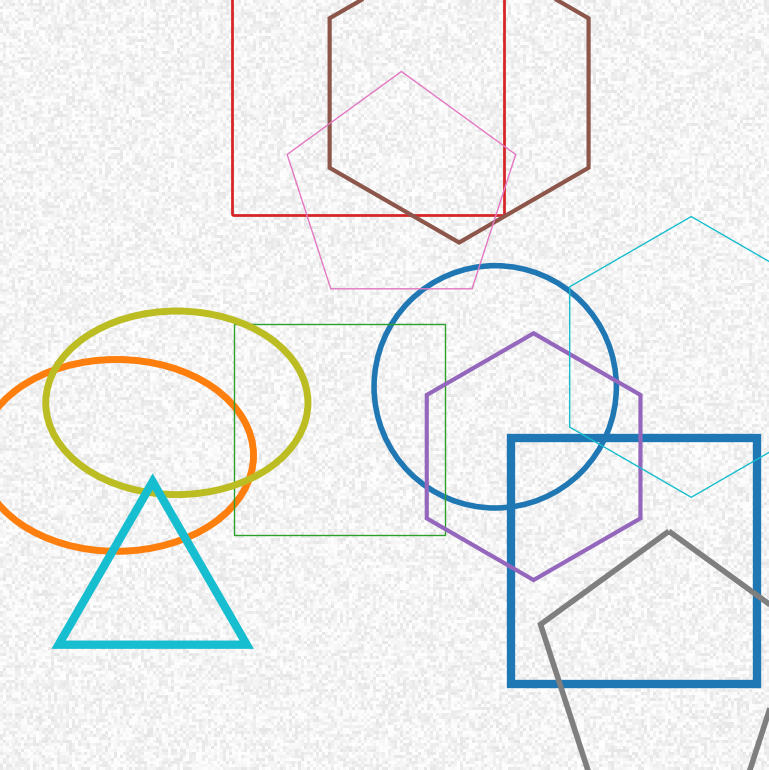[{"shape": "square", "thickness": 3, "radius": 0.8, "center": [0.824, 0.271]}, {"shape": "circle", "thickness": 2, "radius": 0.79, "center": [0.643, 0.498]}, {"shape": "oval", "thickness": 2.5, "radius": 0.89, "center": [0.151, 0.409]}, {"shape": "square", "thickness": 0.5, "radius": 0.68, "center": [0.441, 0.442]}, {"shape": "square", "thickness": 1, "radius": 0.88, "center": [0.478, 0.897]}, {"shape": "hexagon", "thickness": 1.5, "radius": 0.8, "center": [0.693, 0.407]}, {"shape": "hexagon", "thickness": 1.5, "radius": 0.97, "center": [0.596, 0.879]}, {"shape": "pentagon", "thickness": 0.5, "radius": 0.78, "center": [0.521, 0.751]}, {"shape": "pentagon", "thickness": 2, "radius": 0.88, "center": [0.869, 0.135]}, {"shape": "oval", "thickness": 2.5, "radius": 0.85, "center": [0.23, 0.477]}, {"shape": "hexagon", "thickness": 0.5, "radius": 0.91, "center": [0.898, 0.536]}, {"shape": "triangle", "thickness": 3, "radius": 0.71, "center": [0.198, 0.233]}]